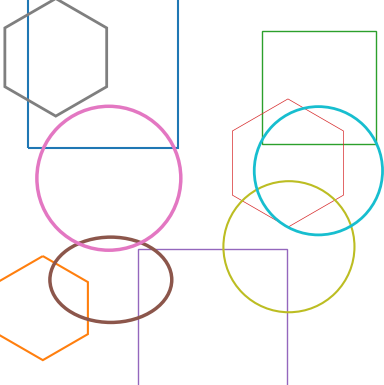[{"shape": "square", "thickness": 1.5, "radius": 0.97, "center": [0.267, 0.81]}, {"shape": "hexagon", "thickness": 1.5, "radius": 0.68, "center": [0.111, 0.2]}, {"shape": "square", "thickness": 1, "radius": 0.74, "center": [0.828, 0.773]}, {"shape": "hexagon", "thickness": 0.5, "radius": 0.83, "center": [0.748, 0.576]}, {"shape": "square", "thickness": 1, "radius": 0.97, "center": [0.552, 0.158]}, {"shape": "oval", "thickness": 2.5, "radius": 0.79, "center": [0.288, 0.273]}, {"shape": "circle", "thickness": 2.5, "radius": 0.93, "center": [0.283, 0.537]}, {"shape": "hexagon", "thickness": 2, "radius": 0.76, "center": [0.145, 0.851]}, {"shape": "circle", "thickness": 1.5, "radius": 0.85, "center": [0.75, 0.359]}, {"shape": "circle", "thickness": 2, "radius": 0.83, "center": [0.827, 0.556]}]